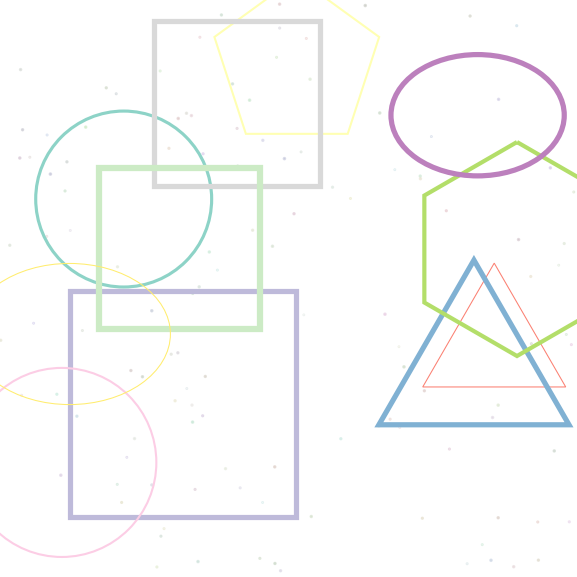[{"shape": "circle", "thickness": 1.5, "radius": 0.76, "center": [0.214, 0.654]}, {"shape": "pentagon", "thickness": 1, "radius": 0.75, "center": [0.514, 0.889]}, {"shape": "square", "thickness": 2.5, "radius": 0.98, "center": [0.316, 0.3]}, {"shape": "triangle", "thickness": 0.5, "radius": 0.71, "center": [0.856, 0.401]}, {"shape": "triangle", "thickness": 2.5, "radius": 0.95, "center": [0.821, 0.359]}, {"shape": "hexagon", "thickness": 2, "radius": 0.93, "center": [0.895, 0.568]}, {"shape": "circle", "thickness": 1, "radius": 0.82, "center": [0.107, 0.198]}, {"shape": "square", "thickness": 2.5, "radius": 0.72, "center": [0.411, 0.82]}, {"shape": "oval", "thickness": 2.5, "radius": 0.75, "center": [0.827, 0.8]}, {"shape": "square", "thickness": 3, "radius": 0.7, "center": [0.311, 0.569]}, {"shape": "oval", "thickness": 0.5, "radius": 0.87, "center": [0.121, 0.421]}]